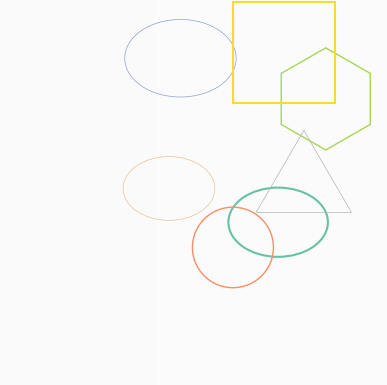[{"shape": "oval", "thickness": 1.5, "radius": 0.64, "center": [0.718, 0.423]}, {"shape": "circle", "thickness": 1, "radius": 0.52, "center": [0.601, 0.357]}, {"shape": "oval", "thickness": 0.5, "radius": 0.72, "center": [0.466, 0.849]}, {"shape": "hexagon", "thickness": 1, "radius": 0.66, "center": [0.841, 0.743]}, {"shape": "square", "thickness": 1.5, "radius": 0.66, "center": [0.734, 0.863]}, {"shape": "oval", "thickness": 0.5, "radius": 0.59, "center": [0.436, 0.51]}, {"shape": "triangle", "thickness": 0.5, "radius": 0.71, "center": [0.784, 0.519]}]